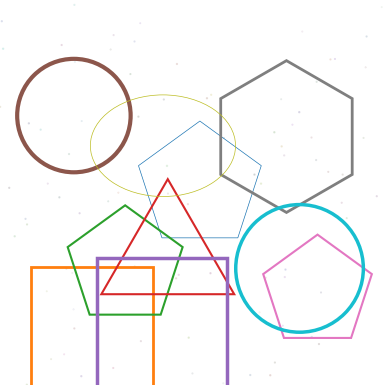[{"shape": "pentagon", "thickness": 0.5, "radius": 0.84, "center": [0.519, 0.518]}, {"shape": "square", "thickness": 2, "radius": 0.79, "center": [0.239, 0.15]}, {"shape": "pentagon", "thickness": 1.5, "radius": 0.78, "center": [0.325, 0.31]}, {"shape": "triangle", "thickness": 1.5, "radius": 1.0, "center": [0.436, 0.335]}, {"shape": "square", "thickness": 2.5, "radius": 0.84, "center": [0.421, 0.16]}, {"shape": "circle", "thickness": 3, "radius": 0.74, "center": [0.192, 0.7]}, {"shape": "pentagon", "thickness": 1.5, "radius": 0.74, "center": [0.825, 0.242]}, {"shape": "hexagon", "thickness": 2, "radius": 0.99, "center": [0.744, 0.645]}, {"shape": "oval", "thickness": 0.5, "radius": 0.94, "center": [0.423, 0.622]}, {"shape": "circle", "thickness": 2.5, "radius": 0.83, "center": [0.778, 0.303]}]